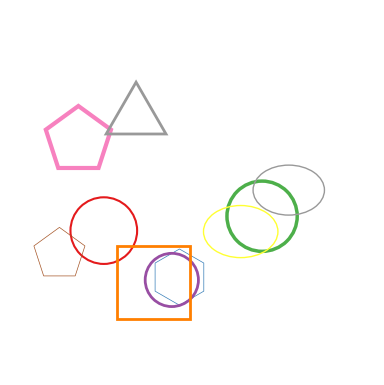[{"shape": "circle", "thickness": 1.5, "radius": 0.43, "center": [0.27, 0.401]}, {"shape": "hexagon", "thickness": 0.5, "radius": 0.37, "center": [0.466, 0.28]}, {"shape": "circle", "thickness": 2.5, "radius": 0.46, "center": [0.681, 0.438]}, {"shape": "circle", "thickness": 2, "radius": 0.35, "center": [0.446, 0.273]}, {"shape": "square", "thickness": 2, "radius": 0.47, "center": [0.4, 0.265]}, {"shape": "oval", "thickness": 1, "radius": 0.48, "center": [0.625, 0.399]}, {"shape": "pentagon", "thickness": 0.5, "radius": 0.35, "center": [0.154, 0.34]}, {"shape": "pentagon", "thickness": 3, "radius": 0.45, "center": [0.204, 0.636]}, {"shape": "oval", "thickness": 1, "radius": 0.46, "center": [0.75, 0.506]}, {"shape": "triangle", "thickness": 2, "radius": 0.45, "center": [0.353, 0.697]}]